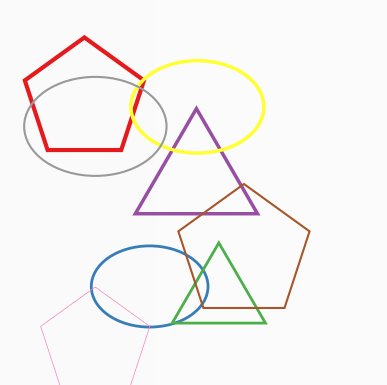[{"shape": "pentagon", "thickness": 3, "radius": 0.81, "center": [0.218, 0.741]}, {"shape": "oval", "thickness": 2, "radius": 0.75, "center": [0.386, 0.256]}, {"shape": "triangle", "thickness": 2, "radius": 0.69, "center": [0.565, 0.23]}, {"shape": "triangle", "thickness": 2.5, "radius": 0.91, "center": [0.507, 0.536]}, {"shape": "oval", "thickness": 2.5, "radius": 0.86, "center": [0.509, 0.722]}, {"shape": "pentagon", "thickness": 1.5, "radius": 0.89, "center": [0.63, 0.344]}, {"shape": "pentagon", "thickness": 0.5, "radius": 0.74, "center": [0.246, 0.106]}, {"shape": "oval", "thickness": 1.5, "radius": 0.92, "center": [0.246, 0.672]}]